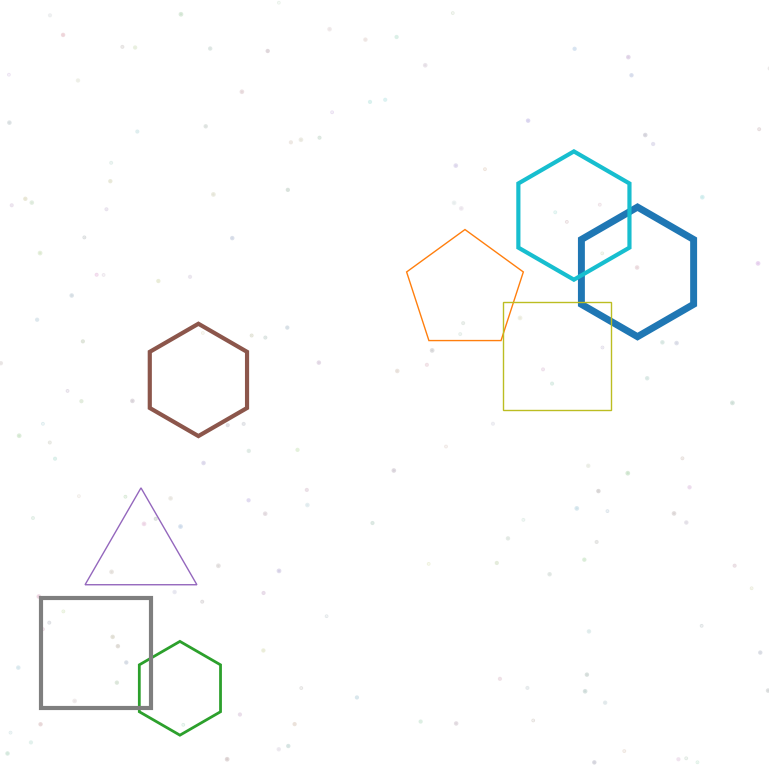[{"shape": "hexagon", "thickness": 2.5, "radius": 0.42, "center": [0.828, 0.647]}, {"shape": "pentagon", "thickness": 0.5, "radius": 0.4, "center": [0.604, 0.622]}, {"shape": "hexagon", "thickness": 1, "radius": 0.3, "center": [0.234, 0.106]}, {"shape": "triangle", "thickness": 0.5, "radius": 0.42, "center": [0.183, 0.283]}, {"shape": "hexagon", "thickness": 1.5, "radius": 0.36, "center": [0.258, 0.507]}, {"shape": "square", "thickness": 1.5, "radius": 0.36, "center": [0.125, 0.152]}, {"shape": "square", "thickness": 0.5, "radius": 0.35, "center": [0.724, 0.538]}, {"shape": "hexagon", "thickness": 1.5, "radius": 0.42, "center": [0.745, 0.72]}]